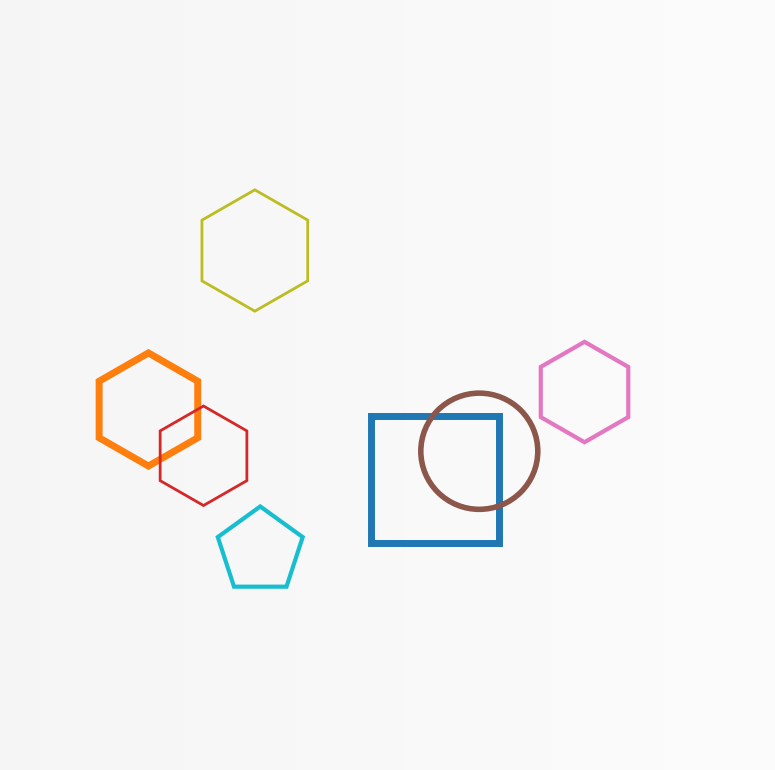[{"shape": "square", "thickness": 2.5, "radius": 0.41, "center": [0.562, 0.378]}, {"shape": "hexagon", "thickness": 2.5, "radius": 0.37, "center": [0.192, 0.468]}, {"shape": "hexagon", "thickness": 1, "radius": 0.32, "center": [0.263, 0.408]}, {"shape": "circle", "thickness": 2, "radius": 0.38, "center": [0.618, 0.414]}, {"shape": "hexagon", "thickness": 1.5, "radius": 0.33, "center": [0.754, 0.491]}, {"shape": "hexagon", "thickness": 1, "radius": 0.39, "center": [0.329, 0.675]}, {"shape": "pentagon", "thickness": 1.5, "radius": 0.29, "center": [0.336, 0.285]}]